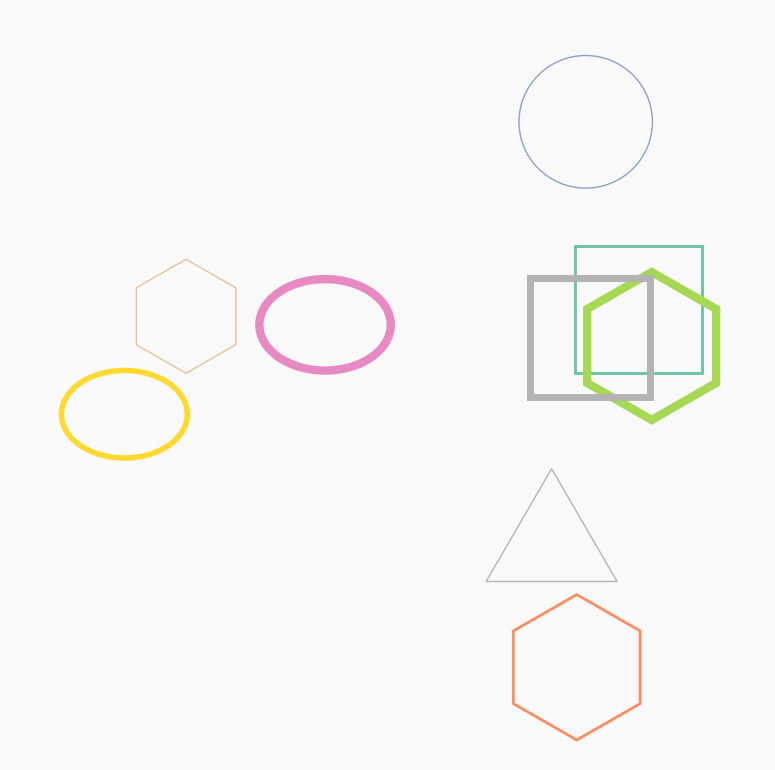[{"shape": "square", "thickness": 1, "radius": 0.41, "center": [0.824, 0.598]}, {"shape": "hexagon", "thickness": 1, "radius": 0.47, "center": [0.744, 0.133]}, {"shape": "circle", "thickness": 0.5, "radius": 0.43, "center": [0.756, 0.842]}, {"shape": "oval", "thickness": 3, "radius": 0.42, "center": [0.419, 0.578]}, {"shape": "hexagon", "thickness": 3, "radius": 0.48, "center": [0.841, 0.551]}, {"shape": "oval", "thickness": 2, "radius": 0.41, "center": [0.161, 0.462]}, {"shape": "hexagon", "thickness": 0.5, "radius": 0.37, "center": [0.24, 0.589]}, {"shape": "triangle", "thickness": 0.5, "radius": 0.49, "center": [0.712, 0.294]}, {"shape": "square", "thickness": 2.5, "radius": 0.39, "center": [0.762, 0.561]}]